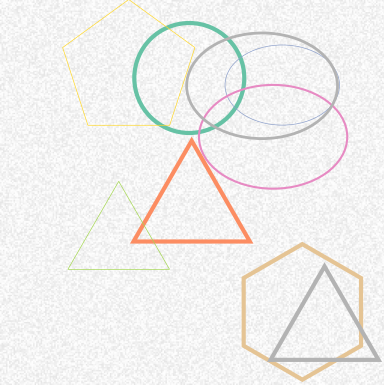[{"shape": "circle", "thickness": 3, "radius": 0.71, "center": [0.492, 0.797]}, {"shape": "triangle", "thickness": 3, "radius": 0.87, "center": [0.498, 0.46]}, {"shape": "oval", "thickness": 0.5, "radius": 0.74, "center": [0.733, 0.779]}, {"shape": "oval", "thickness": 1.5, "radius": 0.96, "center": [0.709, 0.645]}, {"shape": "triangle", "thickness": 0.5, "radius": 0.76, "center": [0.308, 0.377]}, {"shape": "pentagon", "thickness": 0.5, "radius": 0.9, "center": [0.334, 0.821]}, {"shape": "hexagon", "thickness": 3, "radius": 0.88, "center": [0.785, 0.19]}, {"shape": "triangle", "thickness": 3, "radius": 0.81, "center": [0.843, 0.146]}, {"shape": "oval", "thickness": 2, "radius": 0.98, "center": [0.681, 0.777]}]